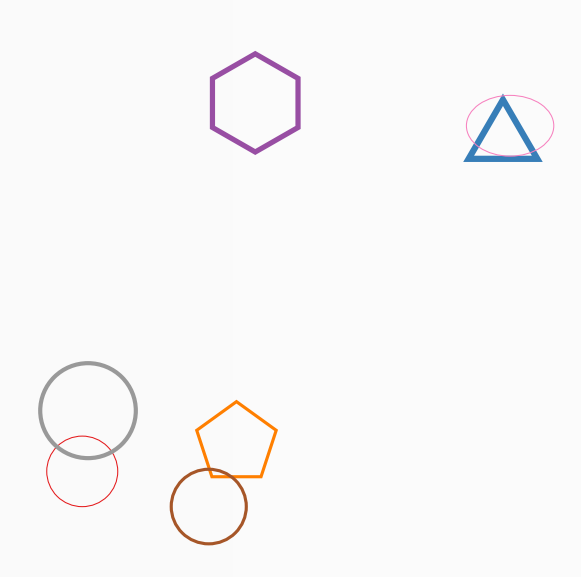[{"shape": "circle", "thickness": 0.5, "radius": 0.31, "center": [0.142, 0.183]}, {"shape": "triangle", "thickness": 3, "radius": 0.34, "center": [0.865, 0.758]}, {"shape": "hexagon", "thickness": 2.5, "radius": 0.42, "center": [0.439, 0.821]}, {"shape": "pentagon", "thickness": 1.5, "radius": 0.36, "center": [0.407, 0.232]}, {"shape": "circle", "thickness": 1.5, "radius": 0.32, "center": [0.359, 0.122]}, {"shape": "oval", "thickness": 0.5, "radius": 0.38, "center": [0.878, 0.781]}, {"shape": "circle", "thickness": 2, "radius": 0.41, "center": [0.151, 0.288]}]